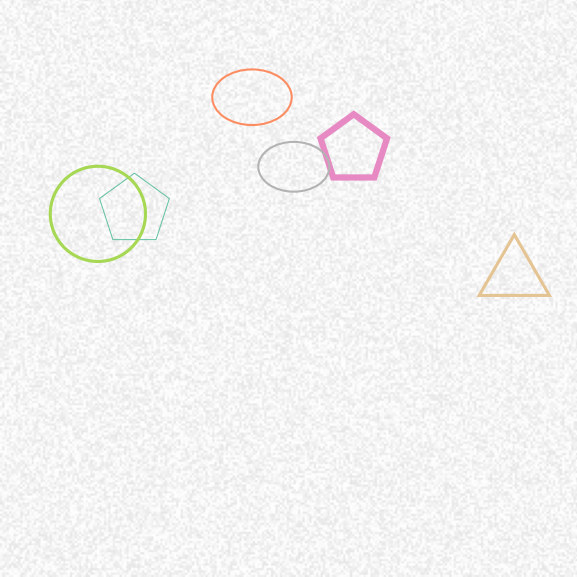[{"shape": "pentagon", "thickness": 0.5, "radius": 0.32, "center": [0.233, 0.636]}, {"shape": "oval", "thickness": 1, "radius": 0.34, "center": [0.436, 0.831]}, {"shape": "pentagon", "thickness": 3, "radius": 0.3, "center": [0.613, 0.741]}, {"shape": "circle", "thickness": 1.5, "radius": 0.41, "center": [0.169, 0.629]}, {"shape": "triangle", "thickness": 1.5, "radius": 0.35, "center": [0.891, 0.523]}, {"shape": "oval", "thickness": 1, "radius": 0.31, "center": [0.509, 0.71]}]